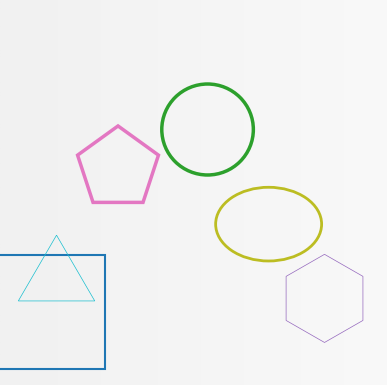[{"shape": "square", "thickness": 1.5, "radius": 0.74, "center": [0.124, 0.189]}, {"shape": "circle", "thickness": 2.5, "radius": 0.59, "center": [0.536, 0.664]}, {"shape": "hexagon", "thickness": 0.5, "radius": 0.57, "center": [0.837, 0.225]}, {"shape": "pentagon", "thickness": 2.5, "radius": 0.55, "center": [0.305, 0.563]}, {"shape": "oval", "thickness": 2, "radius": 0.68, "center": [0.693, 0.418]}, {"shape": "triangle", "thickness": 0.5, "radius": 0.57, "center": [0.146, 0.275]}]